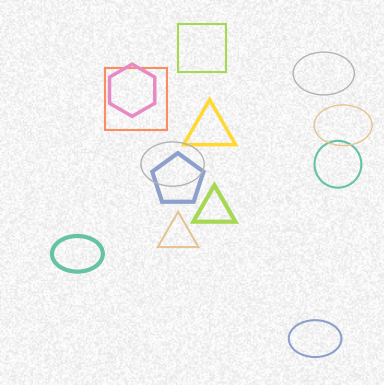[{"shape": "oval", "thickness": 3, "radius": 0.33, "center": [0.201, 0.341]}, {"shape": "circle", "thickness": 1.5, "radius": 0.3, "center": [0.878, 0.573]}, {"shape": "square", "thickness": 1.5, "radius": 0.4, "center": [0.352, 0.743]}, {"shape": "oval", "thickness": 1.5, "radius": 0.34, "center": [0.818, 0.12]}, {"shape": "pentagon", "thickness": 3, "radius": 0.35, "center": [0.462, 0.533]}, {"shape": "hexagon", "thickness": 2.5, "radius": 0.34, "center": [0.343, 0.766]}, {"shape": "triangle", "thickness": 3, "radius": 0.32, "center": [0.557, 0.456]}, {"shape": "square", "thickness": 1.5, "radius": 0.31, "center": [0.524, 0.876]}, {"shape": "triangle", "thickness": 2.5, "radius": 0.39, "center": [0.545, 0.663]}, {"shape": "oval", "thickness": 1, "radius": 0.38, "center": [0.891, 0.675]}, {"shape": "triangle", "thickness": 1.5, "radius": 0.31, "center": [0.463, 0.389]}, {"shape": "oval", "thickness": 1, "radius": 0.4, "center": [0.841, 0.809]}, {"shape": "oval", "thickness": 1, "radius": 0.41, "center": [0.448, 0.574]}]